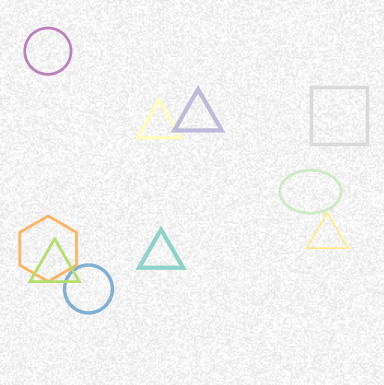[{"shape": "triangle", "thickness": 3, "radius": 0.33, "center": [0.418, 0.338]}, {"shape": "triangle", "thickness": 2, "radius": 0.33, "center": [0.413, 0.675]}, {"shape": "triangle", "thickness": 3, "radius": 0.36, "center": [0.514, 0.697]}, {"shape": "circle", "thickness": 2.5, "radius": 0.31, "center": [0.23, 0.249]}, {"shape": "hexagon", "thickness": 2, "radius": 0.43, "center": [0.125, 0.354]}, {"shape": "triangle", "thickness": 2, "radius": 0.37, "center": [0.142, 0.306]}, {"shape": "square", "thickness": 2.5, "radius": 0.37, "center": [0.88, 0.7]}, {"shape": "circle", "thickness": 2, "radius": 0.3, "center": [0.124, 0.867]}, {"shape": "oval", "thickness": 2, "radius": 0.4, "center": [0.806, 0.502]}, {"shape": "triangle", "thickness": 1, "radius": 0.31, "center": [0.85, 0.386]}]